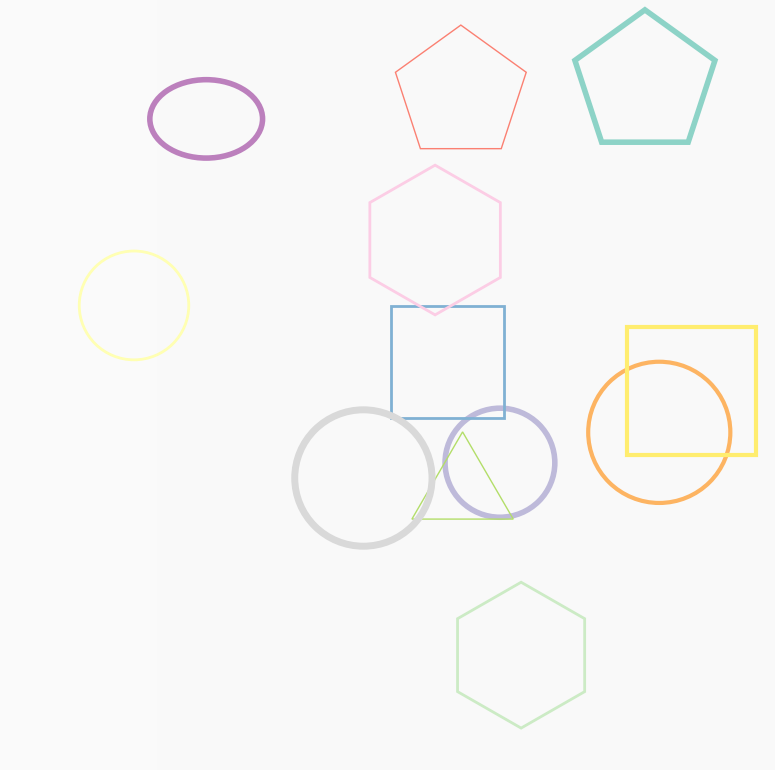[{"shape": "pentagon", "thickness": 2, "radius": 0.47, "center": [0.832, 0.892]}, {"shape": "circle", "thickness": 1, "radius": 0.35, "center": [0.173, 0.603]}, {"shape": "circle", "thickness": 2, "radius": 0.35, "center": [0.645, 0.399]}, {"shape": "pentagon", "thickness": 0.5, "radius": 0.44, "center": [0.595, 0.879]}, {"shape": "square", "thickness": 1, "radius": 0.36, "center": [0.577, 0.529]}, {"shape": "circle", "thickness": 1.5, "radius": 0.46, "center": [0.851, 0.439]}, {"shape": "triangle", "thickness": 0.5, "radius": 0.38, "center": [0.597, 0.364]}, {"shape": "hexagon", "thickness": 1, "radius": 0.49, "center": [0.561, 0.688]}, {"shape": "circle", "thickness": 2.5, "radius": 0.44, "center": [0.469, 0.379]}, {"shape": "oval", "thickness": 2, "radius": 0.36, "center": [0.266, 0.846]}, {"shape": "hexagon", "thickness": 1, "radius": 0.47, "center": [0.672, 0.149]}, {"shape": "square", "thickness": 1.5, "radius": 0.42, "center": [0.892, 0.492]}]